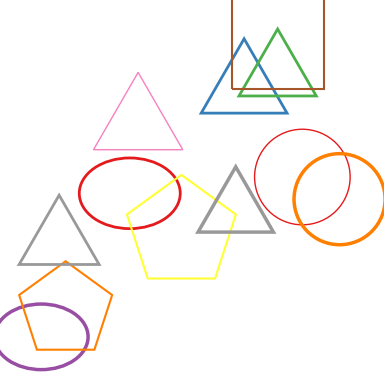[{"shape": "oval", "thickness": 2, "radius": 0.66, "center": [0.337, 0.498]}, {"shape": "circle", "thickness": 1, "radius": 0.62, "center": [0.785, 0.54]}, {"shape": "triangle", "thickness": 2, "radius": 0.64, "center": [0.634, 0.771]}, {"shape": "triangle", "thickness": 2, "radius": 0.58, "center": [0.721, 0.809]}, {"shape": "oval", "thickness": 2.5, "radius": 0.61, "center": [0.107, 0.125]}, {"shape": "pentagon", "thickness": 1.5, "radius": 0.64, "center": [0.171, 0.194]}, {"shape": "circle", "thickness": 2.5, "radius": 0.59, "center": [0.882, 0.483]}, {"shape": "pentagon", "thickness": 1.5, "radius": 0.74, "center": [0.471, 0.397]}, {"shape": "square", "thickness": 1.5, "radius": 0.6, "center": [0.721, 0.888]}, {"shape": "triangle", "thickness": 1, "radius": 0.67, "center": [0.359, 0.678]}, {"shape": "triangle", "thickness": 2, "radius": 0.6, "center": [0.154, 0.373]}, {"shape": "triangle", "thickness": 2.5, "radius": 0.57, "center": [0.612, 0.454]}]